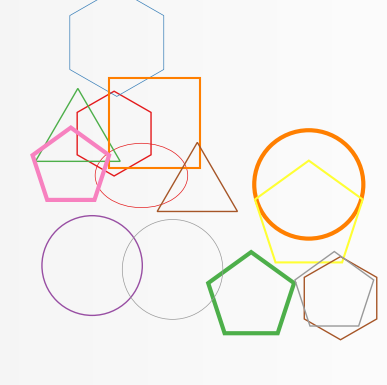[{"shape": "hexagon", "thickness": 1, "radius": 0.55, "center": [0.294, 0.653]}, {"shape": "oval", "thickness": 0.5, "radius": 0.6, "center": [0.365, 0.544]}, {"shape": "hexagon", "thickness": 0.5, "radius": 0.7, "center": [0.301, 0.89]}, {"shape": "pentagon", "thickness": 3, "radius": 0.58, "center": [0.648, 0.229]}, {"shape": "triangle", "thickness": 1, "radius": 0.63, "center": [0.201, 0.644]}, {"shape": "circle", "thickness": 1, "radius": 0.65, "center": [0.238, 0.31]}, {"shape": "square", "thickness": 1.5, "radius": 0.59, "center": [0.398, 0.681]}, {"shape": "circle", "thickness": 3, "radius": 0.7, "center": [0.797, 0.521]}, {"shape": "pentagon", "thickness": 1.5, "radius": 0.73, "center": [0.797, 0.437]}, {"shape": "triangle", "thickness": 1, "radius": 0.6, "center": [0.509, 0.511]}, {"shape": "hexagon", "thickness": 1, "radius": 0.54, "center": [0.879, 0.226]}, {"shape": "pentagon", "thickness": 3, "radius": 0.52, "center": [0.183, 0.565]}, {"shape": "pentagon", "thickness": 1, "radius": 0.53, "center": [0.863, 0.24]}, {"shape": "circle", "thickness": 0.5, "radius": 0.65, "center": [0.445, 0.3]}]